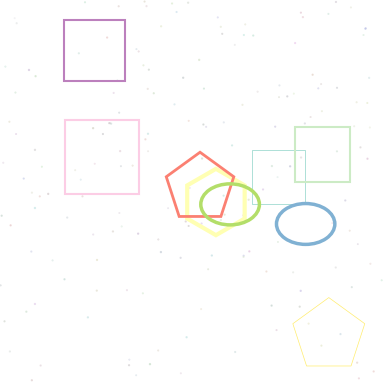[{"shape": "square", "thickness": 0.5, "radius": 0.35, "center": [0.723, 0.54]}, {"shape": "hexagon", "thickness": 3, "radius": 0.43, "center": [0.561, 0.475]}, {"shape": "pentagon", "thickness": 2, "radius": 0.46, "center": [0.52, 0.512]}, {"shape": "oval", "thickness": 2.5, "radius": 0.38, "center": [0.794, 0.418]}, {"shape": "oval", "thickness": 2.5, "radius": 0.38, "center": [0.598, 0.469]}, {"shape": "square", "thickness": 1.5, "radius": 0.48, "center": [0.265, 0.591]}, {"shape": "square", "thickness": 1.5, "radius": 0.39, "center": [0.245, 0.869]}, {"shape": "square", "thickness": 1.5, "radius": 0.36, "center": [0.838, 0.598]}, {"shape": "pentagon", "thickness": 0.5, "radius": 0.49, "center": [0.854, 0.129]}]